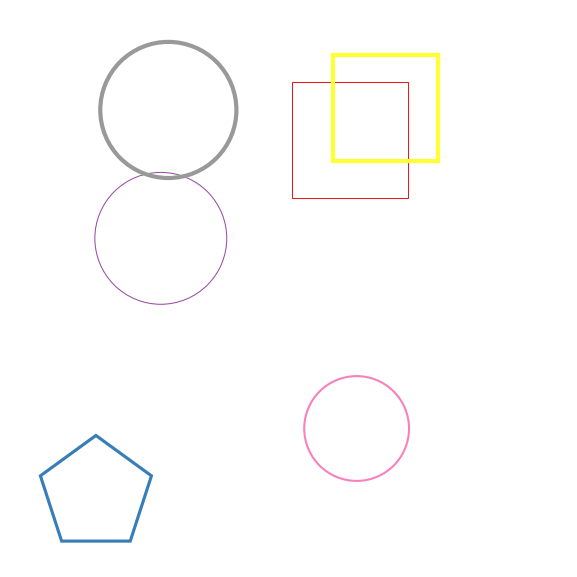[{"shape": "square", "thickness": 0.5, "radius": 0.5, "center": [0.606, 0.757]}, {"shape": "pentagon", "thickness": 1.5, "radius": 0.51, "center": [0.166, 0.144]}, {"shape": "circle", "thickness": 0.5, "radius": 0.57, "center": [0.278, 0.586]}, {"shape": "square", "thickness": 2, "radius": 0.46, "center": [0.667, 0.812]}, {"shape": "circle", "thickness": 1, "radius": 0.45, "center": [0.618, 0.257]}, {"shape": "circle", "thickness": 2, "radius": 0.59, "center": [0.291, 0.809]}]